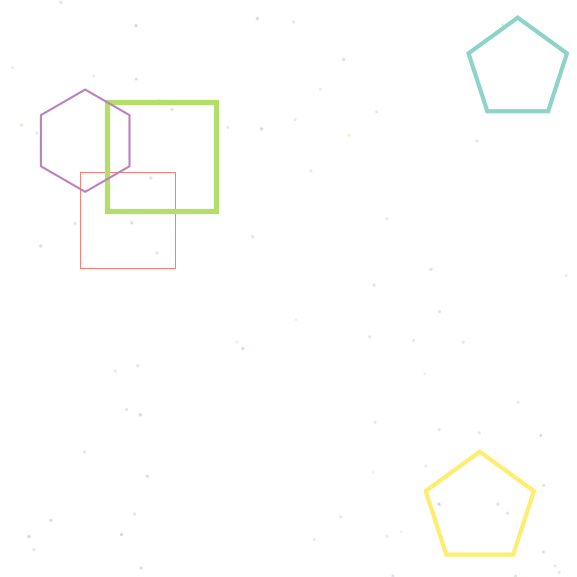[{"shape": "pentagon", "thickness": 2, "radius": 0.45, "center": [0.896, 0.879]}, {"shape": "square", "thickness": 0.5, "radius": 0.41, "center": [0.22, 0.618]}, {"shape": "square", "thickness": 2.5, "radius": 0.47, "center": [0.28, 0.728]}, {"shape": "hexagon", "thickness": 1, "radius": 0.44, "center": [0.148, 0.756]}, {"shape": "pentagon", "thickness": 2, "radius": 0.49, "center": [0.831, 0.118]}]